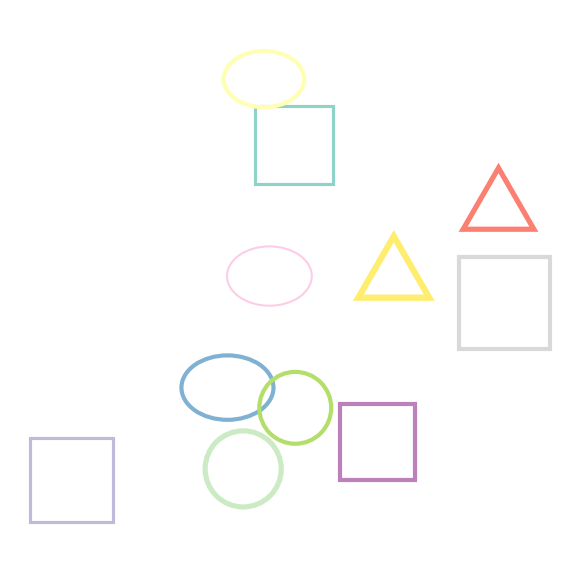[{"shape": "square", "thickness": 1.5, "radius": 0.34, "center": [0.509, 0.748]}, {"shape": "oval", "thickness": 2, "radius": 0.35, "center": [0.457, 0.862]}, {"shape": "square", "thickness": 1.5, "radius": 0.36, "center": [0.124, 0.168]}, {"shape": "triangle", "thickness": 2.5, "radius": 0.35, "center": [0.863, 0.638]}, {"shape": "oval", "thickness": 2, "radius": 0.4, "center": [0.394, 0.328]}, {"shape": "circle", "thickness": 2, "radius": 0.31, "center": [0.511, 0.293]}, {"shape": "oval", "thickness": 1, "radius": 0.37, "center": [0.467, 0.521]}, {"shape": "square", "thickness": 2, "radius": 0.39, "center": [0.874, 0.474]}, {"shape": "square", "thickness": 2, "radius": 0.33, "center": [0.654, 0.234]}, {"shape": "circle", "thickness": 2.5, "radius": 0.33, "center": [0.421, 0.187]}, {"shape": "triangle", "thickness": 3, "radius": 0.35, "center": [0.682, 0.519]}]